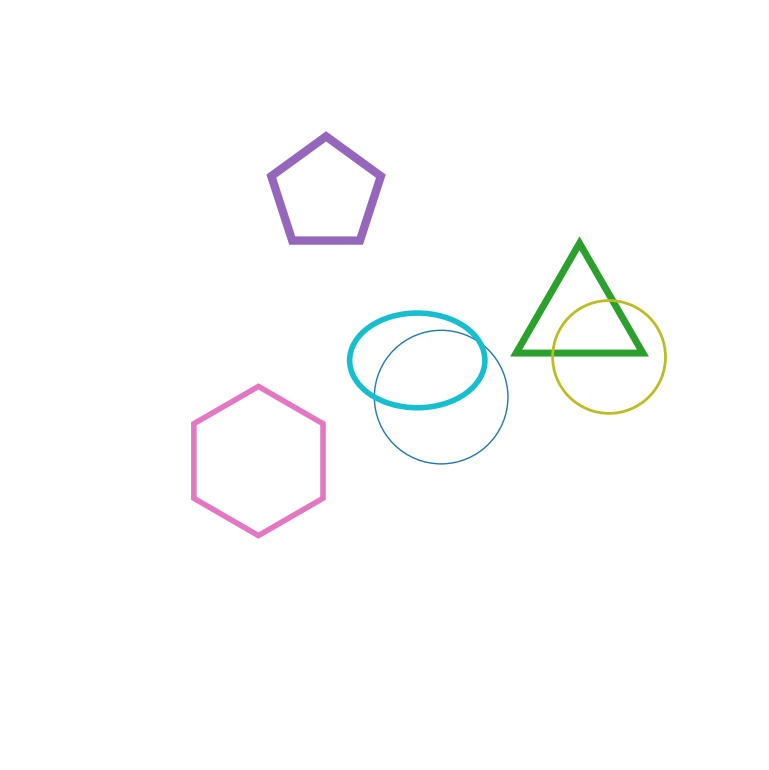[{"shape": "circle", "thickness": 0.5, "radius": 0.43, "center": [0.573, 0.484]}, {"shape": "triangle", "thickness": 2.5, "radius": 0.48, "center": [0.753, 0.589]}, {"shape": "pentagon", "thickness": 3, "radius": 0.37, "center": [0.423, 0.748]}, {"shape": "hexagon", "thickness": 2, "radius": 0.48, "center": [0.336, 0.401]}, {"shape": "circle", "thickness": 1, "radius": 0.37, "center": [0.791, 0.536]}, {"shape": "oval", "thickness": 2, "radius": 0.44, "center": [0.542, 0.532]}]